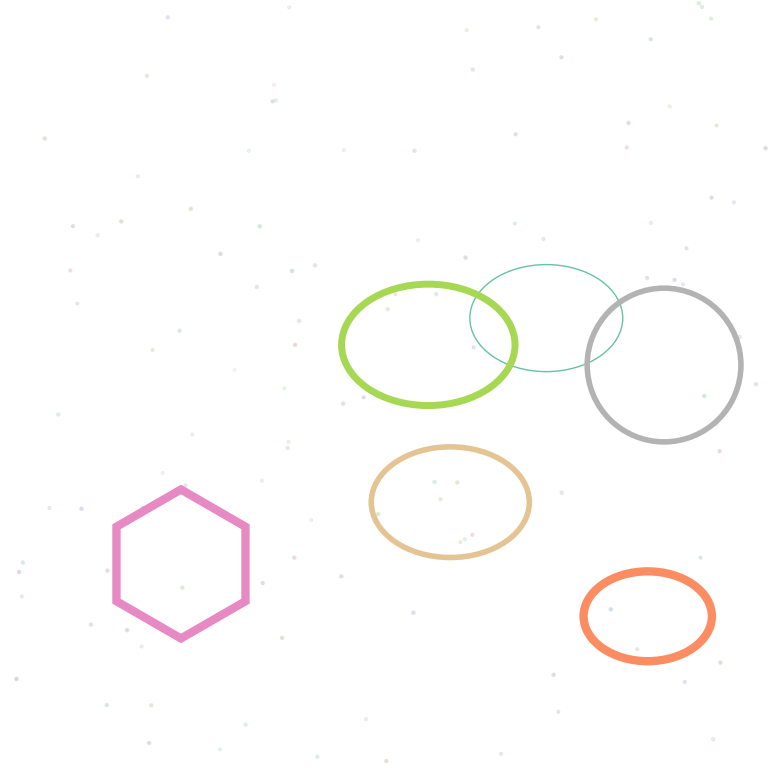[{"shape": "oval", "thickness": 0.5, "radius": 0.5, "center": [0.709, 0.587]}, {"shape": "oval", "thickness": 3, "radius": 0.42, "center": [0.841, 0.2]}, {"shape": "hexagon", "thickness": 3, "radius": 0.48, "center": [0.235, 0.268]}, {"shape": "oval", "thickness": 2.5, "radius": 0.56, "center": [0.556, 0.552]}, {"shape": "oval", "thickness": 2, "radius": 0.51, "center": [0.585, 0.348]}, {"shape": "circle", "thickness": 2, "radius": 0.5, "center": [0.862, 0.526]}]